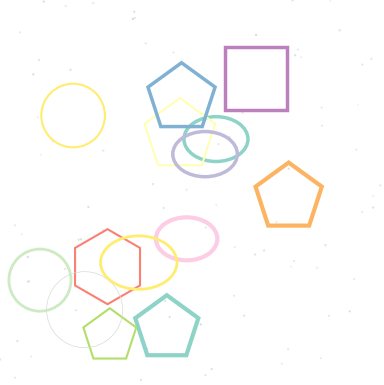[{"shape": "pentagon", "thickness": 3, "radius": 0.43, "center": [0.433, 0.147]}, {"shape": "oval", "thickness": 2.5, "radius": 0.42, "center": [0.561, 0.639]}, {"shape": "pentagon", "thickness": 1.5, "radius": 0.48, "center": [0.467, 0.649]}, {"shape": "oval", "thickness": 2.5, "radius": 0.42, "center": [0.533, 0.6]}, {"shape": "hexagon", "thickness": 1.5, "radius": 0.49, "center": [0.279, 0.307]}, {"shape": "pentagon", "thickness": 2.5, "radius": 0.46, "center": [0.471, 0.745]}, {"shape": "pentagon", "thickness": 3, "radius": 0.45, "center": [0.75, 0.487]}, {"shape": "pentagon", "thickness": 1.5, "radius": 0.36, "center": [0.285, 0.127]}, {"shape": "oval", "thickness": 3, "radius": 0.4, "center": [0.485, 0.38]}, {"shape": "circle", "thickness": 0.5, "radius": 0.49, "center": [0.22, 0.196]}, {"shape": "square", "thickness": 2.5, "radius": 0.41, "center": [0.665, 0.796]}, {"shape": "circle", "thickness": 2, "radius": 0.4, "center": [0.104, 0.272]}, {"shape": "oval", "thickness": 2, "radius": 0.5, "center": [0.36, 0.318]}, {"shape": "circle", "thickness": 1.5, "radius": 0.41, "center": [0.19, 0.7]}]